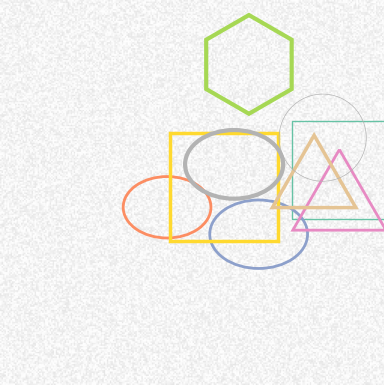[{"shape": "square", "thickness": 1, "radius": 0.63, "center": [0.886, 0.558]}, {"shape": "oval", "thickness": 2, "radius": 0.57, "center": [0.434, 0.462]}, {"shape": "oval", "thickness": 2, "radius": 0.64, "center": [0.672, 0.392]}, {"shape": "triangle", "thickness": 2, "radius": 0.7, "center": [0.881, 0.472]}, {"shape": "hexagon", "thickness": 3, "radius": 0.64, "center": [0.647, 0.833]}, {"shape": "square", "thickness": 2.5, "radius": 0.7, "center": [0.581, 0.514]}, {"shape": "triangle", "thickness": 2.5, "radius": 0.63, "center": [0.816, 0.523]}, {"shape": "circle", "thickness": 0.5, "radius": 0.57, "center": [0.838, 0.642]}, {"shape": "oval", "thickness": 3, "radius": 0.64, "center": [0.608, 0.573]}]